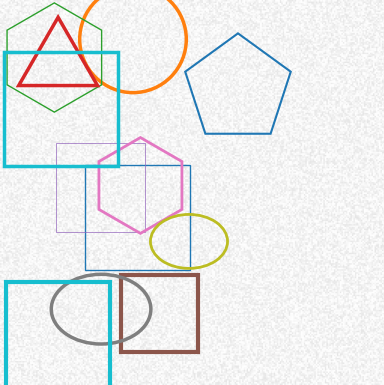[{"shape": "pentagon", "thickness": 1.5, "radius": 0.72, "center": [0.618, 0.769]}, {"shape": "square", "thickness": 1, "radius": 0.68, "center": [0.357, 0.435]}, {"shape": "circle", "thickness": 2.5, "radius": 0.69, "center": [0.345, 0.898]}, {"shape": "hexagon", "thickness": 1, "radius": 0.71, "center": [0.141, 0.851]}, {"shape": "triangle", "thickness": 2.5, "radius": 0.59, "center": [0.151, 0.837]}, {"shape": "square", "thickness": 0.5, "radius": 0.58, "center": [0.262, 0.514]}, {"shape": "square", "thickness": 3, "radius": 0.5, "center": [0.414, 0.187]}, {"shape": "hexagon", "thickness": 2, "radius": 0.62, "center": [0.365, 0.518]}, {"shape": "oval", "thickness": 2.5, "radius": 0.65, "center": [0.262, 0.197]}, {"shape": "oval", "thickness": 2, "radius": 0.5, "center": [0.491, 0.373]}, {"shape": "square", "thickness": 2.5, "radius": 0.74, "center": [0.159, 0.716]}, {"shape": "square", "thickness": 3, "radius": 0.68, "center": [0.151, 0.131]}]